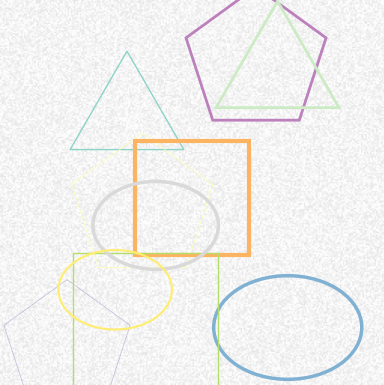[{"shape": "triangle", "thickness": 1, "radius": 0.85, "center": [0.33, 0.697]}, {"shape": "pentagon", "thickness": 0.5, "radius": 0.97, "center": [0.37, 0.461]}, {"shape": "pentagon", "thickness": 0.5, "radius": 0.86, "center": [0.174, 0.102]}, {"shape": "oval", "thickness": 2.5, "radius": 0.96, "center": [0.747, 0.149]}, {"shape": "square", "thickness": 3, "radius": 0.74, "center": [0.499, 0.486]}, {"shape": "square", "thickness": 1, "radius": 0.95, "center": [0.378, 0.154]}, {"shape": "oval", "thickness": 2.5, "radius": 0.82, "center": [0.404, 0.415]}, {"shape": "pentagon", "thickness": 2, "radius": 0.96, "center": [0.665, 0.843]}, {"shape": "triangle", "thickness": 2, "radius": 0.92, "center": [0.721, 0.813]}, {"shape": "oval", "thickness": 1.5, "radius": 0.74, "center": [0.299, 0.247]}]